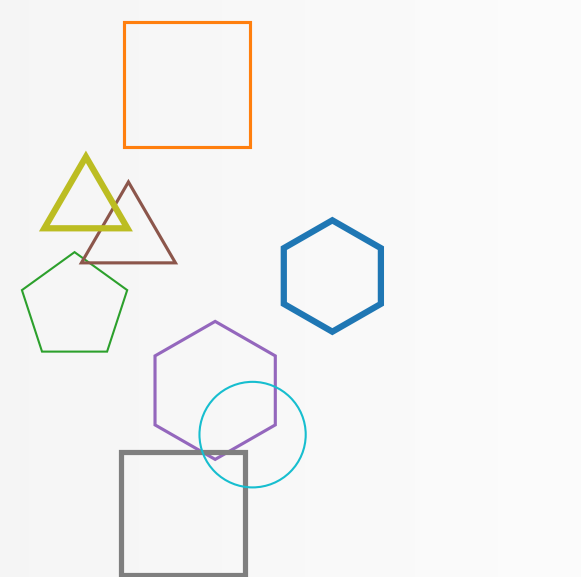[{"shape": "hexagon", "thickness": 3, "radius": 0.48, "center": [0.572, 0.521]}, {"shape": "square", "thickness": 1.5, "radius": 0.54, "center": [0.322, 0.853]}, {"shape": "pentagon", "thickness": 1, "radius": 0.48, "center": [0.128, 0.467]}, {"shape": "hexagon", "thickness": 1.5, "radius": 0.6, "center": [0.37, 0.323]}, {"shape": "triangle", "thickness": 1.5, "radius": 0.47, "center": [0.221, 0.591]}, {"shape": "square", "thickness": 2.5, "radius": 0.53, "center": [0.314, 0.11]}, {"shape": "triangle", "thickness": 3, "radius": 0.41, "center": [0.148, 0.645]}, {"shape": "circle", "thickness": 1, "radius": 0.46, "center": [0.435, 0.247]}]